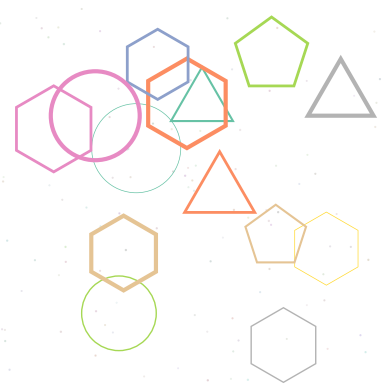[{"shape": "triangle", "thickness": 1.5, "radius": 0.46, "center": [0.525, 0.732]}, {"shape": "circle", "thickness": 0.5, "radius": 0.58, "center": [0.354, 0.615]}, {"shape": "hexagon", "thickness": 3, "radius": 0.58, "center": [0.486, 0.732]}, {"shape": "triangle", "thickness": 2, "radius": 0.53, "center": [0.571, 0.501]}, {"shape": "hexagon", "thickness": 2, "radius": 0.46, "center": [0.41, 0.833]}, {"shape": "hexagon", "thickness": 2, "radius": 0.56, "center": [0.14, 0.665]}, {"shape": "circle", "thickness": 3, "radius": 0.58, "center": [0.247, 0.699]}, {"shape": "circle", "thickness": 1, "radius": 0.48, "center": [0.309, 0.186]}, {"shape": "pentagon", "thickness": 2, "radius": 0.49, "center": [0.705, 0.857]}, {"shape": "hexagon", "thickness": 0.5, "radius": 0.47, "center": [0.848, 0.354]}, {"shape": "pentagon", "thickness": 1.5, "radius": 0.41, "center": [0.716, 0.385]}, {"shape": "hexagon", "thickness": 3, "radius": 0.48, "center": [0.321, 0.343]}, {"shape": "hexagon", "thickness": 1, "radius": 0.48, "center": [0.736, 0.104]}, {"shape": "triangle", "thickness": 3, "radius": 0.49, "center": [0.885, 0.749]}]